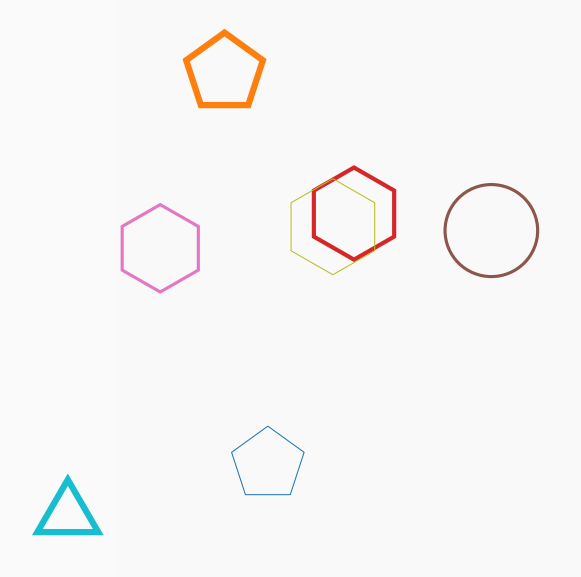[{"shape": "pentagon", "thickness": 0.5, "radius": 0.33, "center": [0.461, 0.196]}, {"shape": "pentagon", "thickness": 3, "radius": 0.35, "center": [0.386, 0.873]}, {"shape": "hexagon", "thickness": 2, "radius": 0.4, "center": [0.609, 0.629]}, {"shape": "circle", "thickness": 1.5, "radius": 0.4, "center": [0.845, 0.6]}, {"shape": "hexagon", "thickness": 1.5, "radius": 0.38, "center": [0.276, 0.569]}, {"shape": "hexagon", "thickness": 0.5, "radius": 0.42, "center": [0.573, 0.607]}, {"shape": "triangle", "thickness": 3, "radius": 0.3, "center": [0.117, 0.108]}]